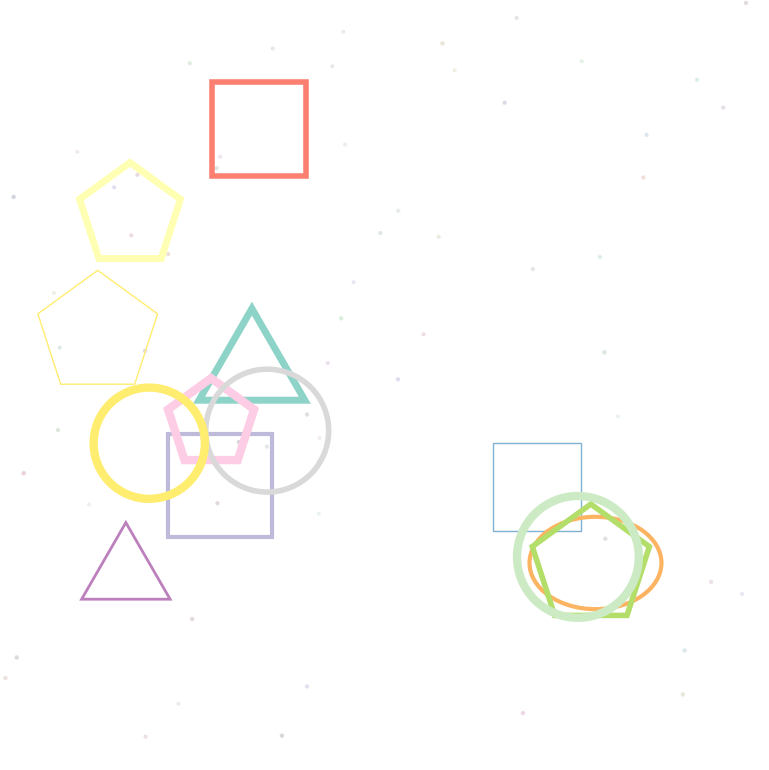[{"shape": "triangle", "thickness": 2.5, "radius": 0.4, "center": [0.327, 0.52]}, {"shape": "pentagon", "thickness": 2.5, "radius": 0.34, "center": [0.169, 0.72]}, {"shape": "square", "thickness": 1.5, "radius": 0.34, "center": [0.286, 0.37]}, {"shape": "square", "thickness": 2, "radius": 0.31, "center": [0.336, 0.833]}, {"shape": "square", "thickness": 0.5, "radius": 0.29, "center": [0.698, 0.368]}, {"shape": "oval", "thickness": 1.5, "radius": 0.43, "center": [0.773, 0.269]}, {"shape": "pentagon", "thickness": 2, "radius": 0.4, "center": [0.767, 0.265]}, {"shape": "pentagon", "thickness": 3, "radius": 0.29, "center": [0.274, 0.45]}, {"shape": "circle", "thickness": 2, "radius": 0.4, "center": [0.347, 0.441]}, {"shape": "triangle", "thickness": 1, "radius": 0.33, "center": [0.163, 0.255]}, {"shape": "circle", "thickness": 3, "radius": 0.4, "center": [0.751, 0.277]}, {"shape": "circle", "thickness": 3, "radius": 0.36, "center": [0.194, 0.424]}, {"shape": "pentagon", "thickness": 0.5, "radius": 0.41, "center": [0.127, 0.567]}]